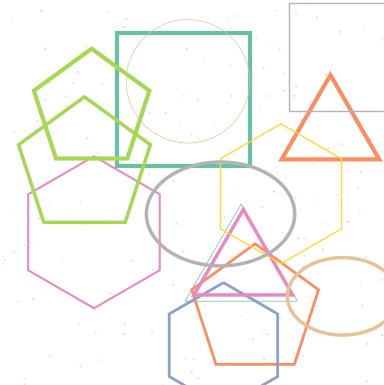[{"shape": "square", "thickness": 3, "radius": 0.86, "center": [0.477, 0.742]}, {"shape": "triangle", "thickness": 0.5, "radius": 0.84, "center": [0.626, 0.302]}, {"shape": "pentagon", "thickness": 2, "radius": 0.87, "center": [0.663, 0.194]}, {"shape": "triangle", "thickness": 3, "radius": 0.73, "center": [0.858, 0.659]}, {"shape": "hexagon", "thickness": 2, "radius": 0.81, "center": [0.58, 0.103]}, {"shape": "hexagon", "thickness": 1.5, "radius": 0.99, "center": [0.244, 0.397]}, {"shape": "triangle", "thickness": 2.5, "radius": 0.74, "center": [0.632, 0.308]}, {"shape": "pentagon", "thickness": 3, "radius": 0.79, "center": [0.238, 0.716]}, {"shape": "pentagon", "thickness": 2.5, "radius": 0.9, "center": [0.219, 0.568]}, {"shape": "hexagon", "thickness": 1, "radius": 0.91, "center": [0.73, 0.497]}, {"shape": "oval", "thickness": 2.5, "radius": 0.72, "center": [0.89, 0.23]}, {"shape": "circle", "thickness": 0.5, "radius": 0.8, "center": [0.488, 0.789]}, {"shape": "square", "thickness": 1, "radius": 0.7, "center": [0.89, 0.853]}, {"shape": "oval", "thickness": 2.5, "radius": 0.96, "center": [0.573, 0.444]}]